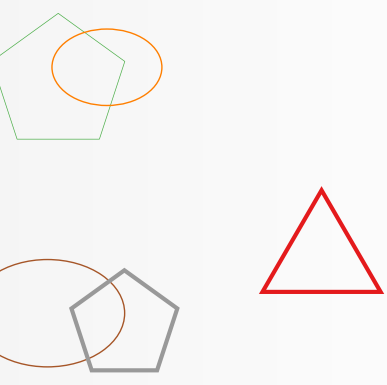[{"shape": "triangle", "thickness": 3, "radius": 0.88, "center": [0.83, 0.33]}, {"shape": "pentagon", "thickness": 0.5, "radius": 0.9, "center": [0.15, 0.785]}, {"shape": "oval", "thickness": 1, "radius": 0.71, "center": [0.276, 0.825]}, {"shape": "oval", "thickness": 1, "radius": 1.0, "center": [0.123, 0.186]}, {"shape": "pentagon", "thickness": 3, "radius": 0.72, "center": [0.321, 0.154]}]